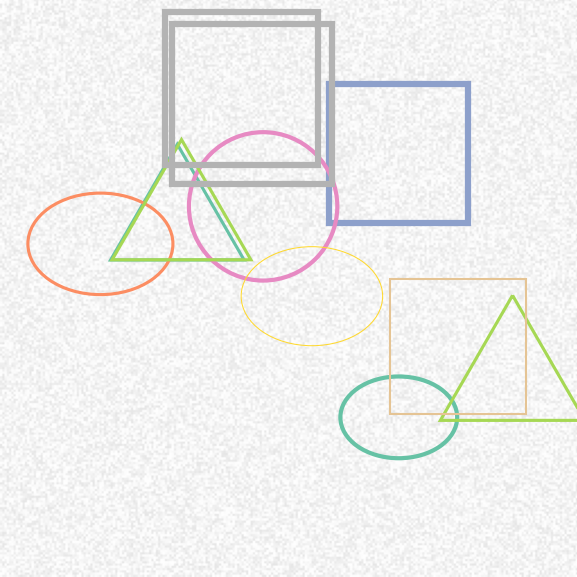[{"shape": "triangle", "thickness": 1.5, "radius": 0.67, "center": [0.307, 0.616]}, {"shape": "oval", "thickness": 2, "radius": 0.51, "center": [0.691, 0.276]}, {"shape": "oval", "thickness": 1.5, "radius": 0.63, "center": [0.174, 0.577]}, {"shape": "square", "thickness": 3, "radius": 0.6, "center": [0.69, 0.733]}, {"shape": "circle", "thickness": 2, "radius": 0.64, "center": [0.456, 0.642]}, {"shape": "triangle", "thickness": 1.5, "radius": 0.69, "center": [0.314, 0.619]}, {"shape": "triangle", "thickness": 1.5, "radius": 0.72, "center": [0.888, 0.343]}, {"shape": "oval", "thickness": 0.5, "radius": 0.61, "center": [0.54, 0.486]}, {"shape": "square", "thickness": 1, "radius": 0.59, "center": [0.793, 0.399]}, {"shape": "square", "thickness": 3, "radius": 0.69, "center": [0.436, 0.82]}, {"shape": "square", "thickness": 3, "radius": 0.66, "center": [0.418, 0.846]}]